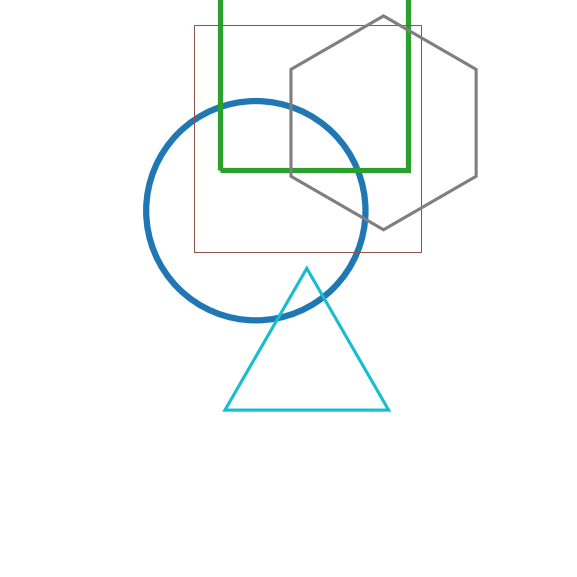[{"shape": "circle", "thickness": 3, "radius": 0.95, "center": [0.443, 0.634]}, {"shape": "square", "thickness": 2.5, "radius": 0.81, "center": [0.544, 0.868]}, {"shape": "square", "thickness": 0.5, "radius": 0.98, "center": [0.533, 0.76]}, {"shape": "hexagon", "thickness": 1.5, "radius": 0.93, "center": [0.664, 0.786]}, {"shape": "triangle", "thickness": 1.5, "radius": 0.82, "center": [0.531, 0.371]}]